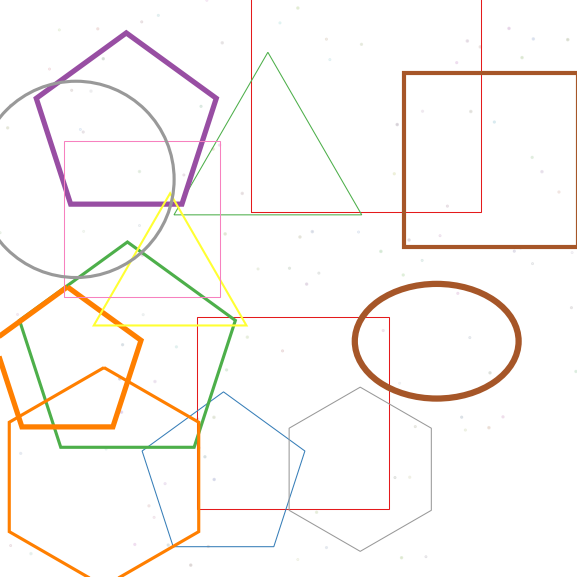[{"shape": "square", "thickness": 0.5, "radius": 1.0, "center": [0.633, 0.832]}, {"shape": "square", "thickness": 0.5, "radius": 0.83, "center": [0.508, 0.285]}, {"shape": "pentagon", "thickness": 0.5, "radius": 0.74, "center": [0.387, 0.172]}, {"shape": "pentagon", "thickness": 1.5, "radius": 0.98, "center": [0.221, 0.384]}, {"shape": "triangle", "thickness": 0.5, "radius": 0.94, "center": [0.464, 0.721]}, {"shape": "pentagon", "thickness": 2.5, "radius": 0.82, "center": [0.219, 0.778]}, {"shape": "pentagon", "thickness": 2.5, "radius": 0.67, "center": [0.117, 0.368]}, {"shape": "hexagon", "thickness": 1.5, "radius": 0.95, "center": [0.18, 0.173]}, {"shape": "triangle", "thickness": 1, "radius": 0.76, "center": [0.295, 0.512]}, {"shape": "oval", "thickness": 3, "radius": 0.71, "center": [0.756, 0.408]}, {"shape": "square", "thickness": 2, "radius": 0.75, "center": [0.85, 0.722]}, {"shape": "square", "thickness": 0.5, "radius": 0.68, "center": [0.246, 0.62]}, {"shape": "circle", "thickness": 1.5, "radius": 0.85, "center": [0.132, 0.689]}, {"shape": "hexagon", "thickness": 0.5, "radius": 0.71, "center": [0.624, 0.187]}]